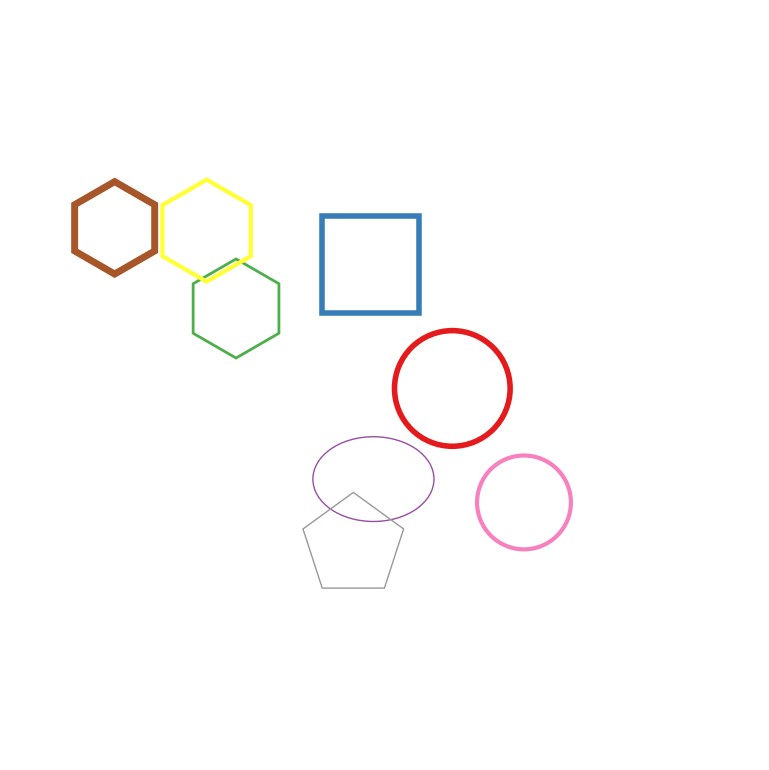[{"shape": "circle", "thickness": 2, "radius": 0.38, "center": [0.587, 0.496]}, {"shape": "square", "thickness": 2, "radius": 0.32, "center": [0.481, 0.656]}, {"shape": "hexagon", "thickness": 1, "radius": 0.32, "center": [0.307, 0.599]}, {"shape": "oval", "thickness": 0.5, "radius": 0.39, "center": [0.485, 0.378]}, {"shape": "hexagon", "thickness": 1.5, "radius": 0.33, "center": [0.268, 0.7]}, {"shape": "hexagon", "thickness": 2.5, "radius": 0.3, "center": [0.149, 0.704]}, {"shape": "circle", "thickness": 1.5, "radius": 0.3, "center": [0.68, 0.348]}, {"shape": "pentagon", "thickness": 0.5, "radius": 0.34, "center": [0.459, 0.292]}]